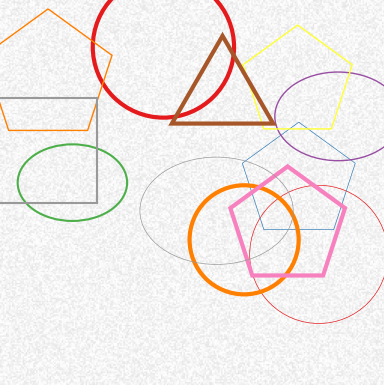[{"shape": "circle", "thickness": 3, "radius": 0.92, "center": [0.424, 0.878]}, {"shape": "circle", "thickness": 0.5, "radius": 0.9, "center": [0.828, 0.339]}, {"shape": "pentagon", "thickness": 0.5, "radius": 0.77, "center": [0.776, 0.528]}, {"shape": "oval", "thickness": 1.5, "radius": 0.71, "center": [0.188, 0.526]}, {"shape": "oval", "thickness": 1, "radius": 0.82, "center": [0.878, 0.698]}, {"shape": "circle", "thickness": 3, "radius": 0.71, "center": [0.634, 0.377]}, {"shape": "pentagon", "thickness": 1, "radius": 0.87, "center": [0.125, 0.802]}, {"shape": "pentagon", "thickness": 1, "radius": 0.75, "center": [0.773, 0.786]}, {"shape": "triangle", "thickness": 3, "radius": 0.76, "center": [0.578, 0.755]}, {"shape": "pentagon", "thickness": 3, "radius": 0.78, "center": [0.747, 0.411]}, {"shape": "oval", "thickness": 0.5, "radius": 1.0, "center": [0.562, 0.453]}, {"shape": "square", "thickness": 1.5, "radius": 0.68, "center": [0.116, 0.608]}]